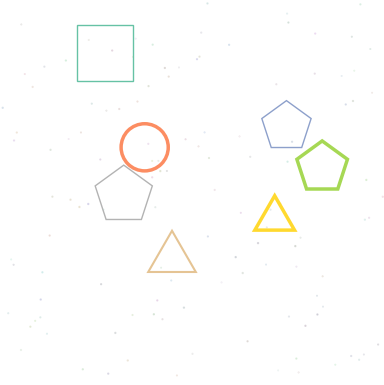[{"shape": "square", "thickness": 1, "radius": 0.37, "center": [0.273, 0.862]}, {"shape": "circle", "thickness": 2.5, "radius": 0.31, "center": [0.376, 0.617]}, {"shape": "pentagon", "thickness": 1, "radius": 0.34, "center": [0.744, 0.671]}, {"shape": "pentagon", "thickness": 2.5, "radius": 0.35, "center": [0.837, 0.565]}, {"shape": "triangle", "thickness": 2.5, "radius": 0.3, "center": [0.713, 0.432]}, {"shape": "triangle", "thickness": 1.5, "radius": 0.36, "center": [0.447, 0.329]}, {"shape": "pentagon", "thickness": 1, "radius": 0.39, "center": [0.321, 0.493]}]